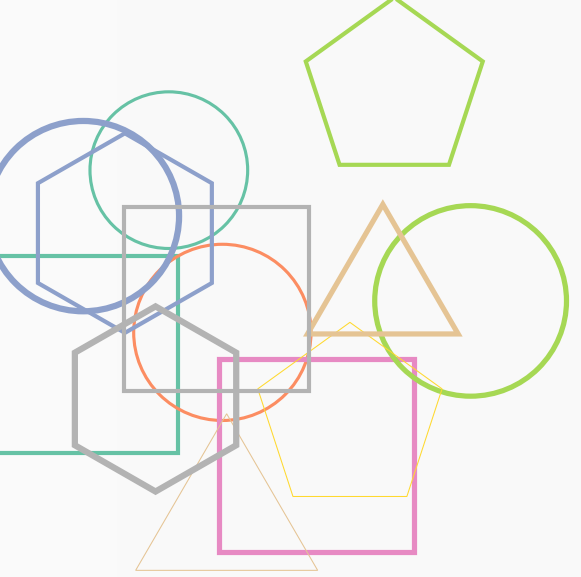[{"shape": "circle", "thickness": 1.5, "radius": 0.68, "center": [0.29, 0.704]}, {"shape": "square", "thickness": 2, "radius": 0.85, "center": [0.136, 0.385]}, {"shape": "circle", "thickness": 1.5, "radius": 0.76, "center": [0.383, 0.424]}, {"shape": "circle", "thickness": 3, "radius": 0.82, "center": [0.143, 0.625]}, {"shape": "hexagon", "thickness": 2, "radius": 0.86, "center": [0.215, 0.596]}, {"shape": "square", "thickness": 2.5, "radius": 0.84, "center": [0.544, 0.21]}, {"shape": "circle", "thickness": 2.5, "radius": 0.82, "center": [0.81, 0.478]}, {"shape": "pentagon", "thickness": 2, "radius": 0.8, "center": [0.678, 0.843]}, {"shape": "pentagon", "thickness": 0.5, "radius": 0.83, "center": [0.602, 0.274]}, {"shape": "triangle", "thickness": 0.5, "radius": 0.9, "center": [0.39, 0.102]}, {"shape": "triangle", "thickness": 2.5, "radius": 0.75, "center": [0.659, 0.496]}, {"shape": "square", "thickness": 2, "radius": 0.8, "center": [0.373, 0.482]}, {"shape": "hexagon", "thickness": 3, "radius": 0.8, "center": [0.268, 0.308]}]